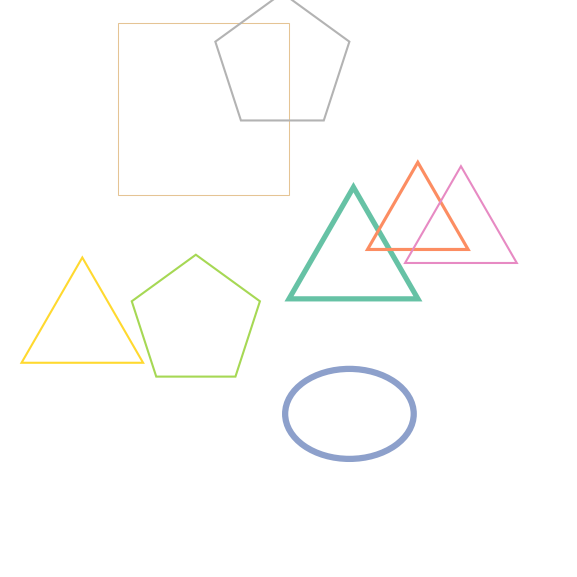[{"shape": "triangle", "thickness": 2.5, "radius": 0.64, "center": [0.612, 0.546]}, {"shape": "triangle", "thickness": 1.5, "radius": 0.5, "center": [0.723, 0.617]}, {"shape": "oval", "thickness": 3, "radius": 0.56, "center": [0.605, 0.282]}, {"shape": "triangle", "thickness": 1, "radius": 0.56, "center": [0.798, 0.6]}, {"shape": "pentagon", "thickness": 1, "radius": 0.58, "center": [0.339, 0.441]}, {"shape": "triangle", "thickness": 1, "radius": 0.61, "center": [0.143, 0.432]}, {"shape": "square", "thickness": 0.5, "radius": 0.74, "center": [0.353, 0.81]}, {"shape": "pentagon", "thickness": 1, "radius": 0.61, "center": [0.489, 0.889]}]